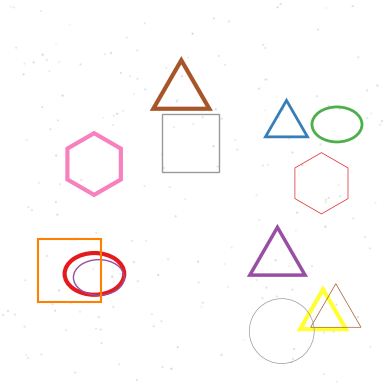[{"shape": "hexagon", "thickness": 0.5, "radius": 0.4, "center": [0.835, 0.524]}, {"shape": "oval", "thickness": 3, "radius": 0.39, "center": [0.245, 0.289]}, {"shape": "triangle", "thickness": 2, "radius": 0.32, "center": [0.744, 0.676]}, {"shape": "oval", "thickness": 2, "radius": 0.32, "center": [0.875, 0.677]}, {"shape": "triangle", "thickness": 2.5, "radius": 0.41, "center": [0.721, 0.327]}, {"shape": "oval", "thickness": 1, "radius": 0.33, "center": [0.257, 0.279]}, {"shape": "square", "thickness": 1.5, "radius": 0.41, "center": [0.18, 0.298]}, {"shape": "triangle", "thickness": 3, "radius": 0.34, "center": [0.839, 0.179]}, {"shape": "triangle", "thickness": 3, "radius": 0.42, "center": [0.471, 0.76]}, {"shape": "triangle", "thickness": 0.5, "radius": 0.38, "center": [0.872, 0.188]}, {"shape": "hexagon", "thickness": 3, "radius": 0.4, "center": [0.244, 0.574]}, {"shape": "circle", "thickness": 0.5, "radius": 0.42, "center": [0.732, 0.14]}, {"shape": "square", "thickness": 1, "radius": 0.37, "center": [0.495, 0.629]}]